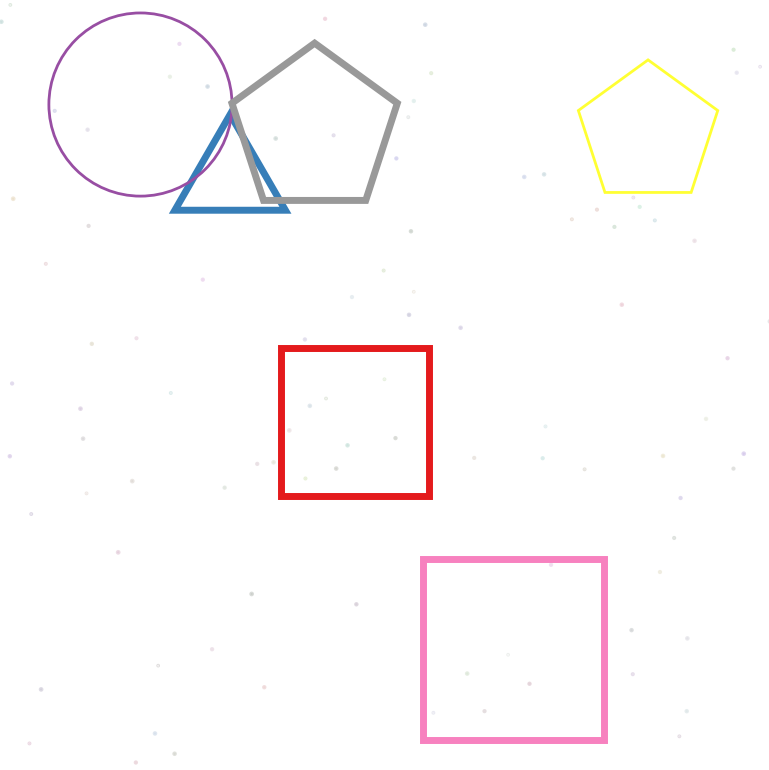[{"shape": "square", "thickness": 2.5, "radius": 0.48, "center": [0.461, 0.452]}, {"shape": "triangle", "thickness": 2.5, "radius": 0.41, "center": [0.299, 0.768]}, {"shape": "circle", "thickness": 1, "radius": 0.59, "center": [0.182, 0.864]}, {"shape": "pentagon", "thickness": 1, "radius": 0.48, "center": [0.842, 0.827]}, {"shape": "square", "thickness": 2.5, "radius": 0.59, "center": [0.667, 0.157]}, {"shape": "pentagon", "thickness": 2.5, "radius": 0.56, "center": [0.409, 0.831]}]